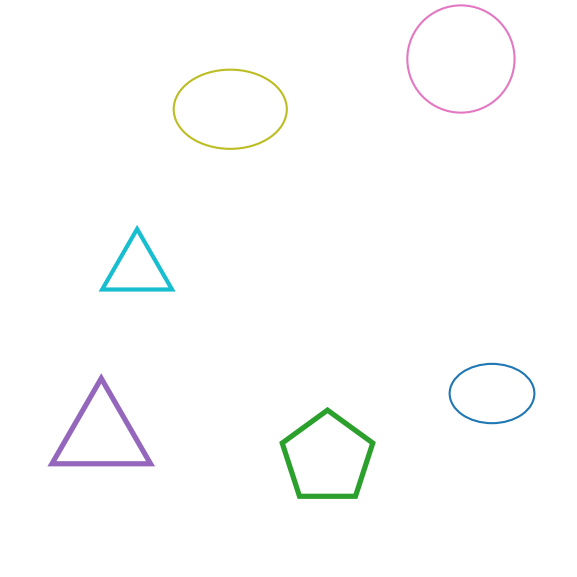[{"shape": "oval", "thickness": 1, "radius": 0.37, "center": [0.852, 0.318]}, {"shape": "pentagon", "thickness": 2.5, "radius": 0.41, "center": [0.567, 0.206]}, {"shape": "triangle", "thickness": 2.5, "radius": 0.49, "center": [0.175, 0.245]}, {"shape": "circle", "thickness": 1, "radius": 0.46, "center": [0.798, 0.897]}, {"shape": "oval", "thickness": 1, "radius": 0.49, "center": [0.399, 0.81]}, {"shape": "triangle", "thickness": 2, "radius": 0.35, "center": [0.237, 0.533]}]